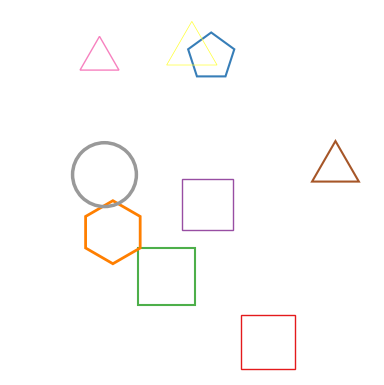[{"shape": "square", "thickness": 1, "radius": 0.35, "center": [0.696, 0.112]}, {"shape": "pentagon", "thickness": 1.5, "radius": 0.32, "center": [0.549, 0.853]}, {"shape": "square", "thickness": 1.5, "radius": 0.37, "center": [0.432, 0.282]}, {"shape": "square", "thickness": 1, "radius": 0.33, "center": [0.539, 0.469]}, {"shape": "hexagon", "thickness": 2, "radius": 0.41, "center": [0.293, 0.397]}, {"shape": "triangle", "thickness": 0.5, "radius": 0.38, "center": [0.498, 0.869]}, {"shape": "triangle", "thickness": 1.5, "radius": 0.35, "center": [0.871, 0.563]}, {"shape": "triangle", "thickness": 1, "radius": 0.29, "center": [0.258, 0.847]}, {"shape": "circle", "thickness": 2.5, "radius": 0.41, "center": [0.271, 0.546]}]